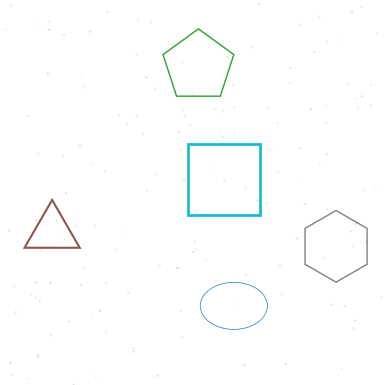[{"shape": "oval", "thickness": 0.5, "radius": 0.44, "center": [0.607, 0.206]}, {"shape": "pentagon", "thickness": 1, "radius": 0.48, "center": [0.515, 0.828]}, {"shape": "triangle", "thickness": 1.5, "radius": 0.41, "center": [0.135, 0.398]}, {"shape": "hexagon", "thickness": 1, "radius": 0.47, "center": [0.873, 0.36]}, {"shape": "square", "thickness": 2, "radius": 0.46, "center": [0.582, 0.533]}]